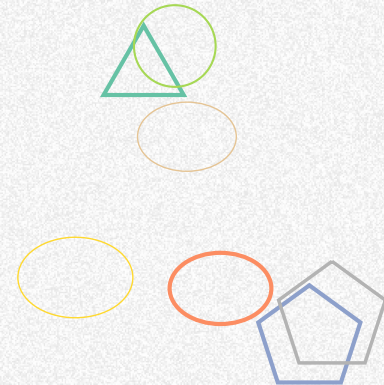[{"shape": "triangle", "thickness": 3, "radius": 0.6, "center": [0.373, 0.813]}, {"shape": "oval", "thickness": 3, "radius": 0.66, "center": [0.573, 0.251]}, {"shape": "pentagon", "thickness": 3, "radius": 0.7, "center": [0.803, 0.119]}, {"shape": "circle", "thickness": 1.5, "radius": 0.53, "center": [0.454, 0.88]}, {"shape": "oval", "thickness": 1, "radius": 0.75, "center": [0.196, 0.279]}, {"shape": "oval", "thickness": 1, "radius": 0.64, "center": [0.485, 0.645]}, {"shape": "pentagon", "thickness": 2.5, "radius": 0.73, "center": [0.862, 0.175]}]